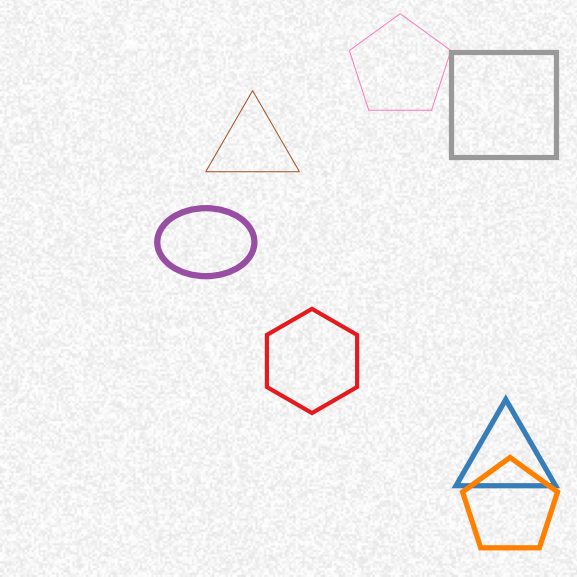[{"shape": "hexagon", "thickness": 2, "radius": 0.45, "center": [0.54, 0.374]}, {"shape": "triangle", "thickness": 2.5, "radius": 0.5, "center": [0.876, 0.208]}, {"shape": "oval", "thickness": 3, "radius": 0.42, "center": [0.356, 0.58]}, {"shape": "pentagon", "thickness": 2.5, "radius": 0.43, "center": [0.883, 0.121]}, {"shape": "triangle", "thickness": 0.5, "radius": 0.47, "center": [0.437, 0.749]}, {"shape": "pentagon", "thickness": 0.5, "radius": 0.46, "center": [0.693, 0.883]}, {"shape": "square", "thickness": 2.5, "radius": 0.45, "center": [0.872, 0.819]}]